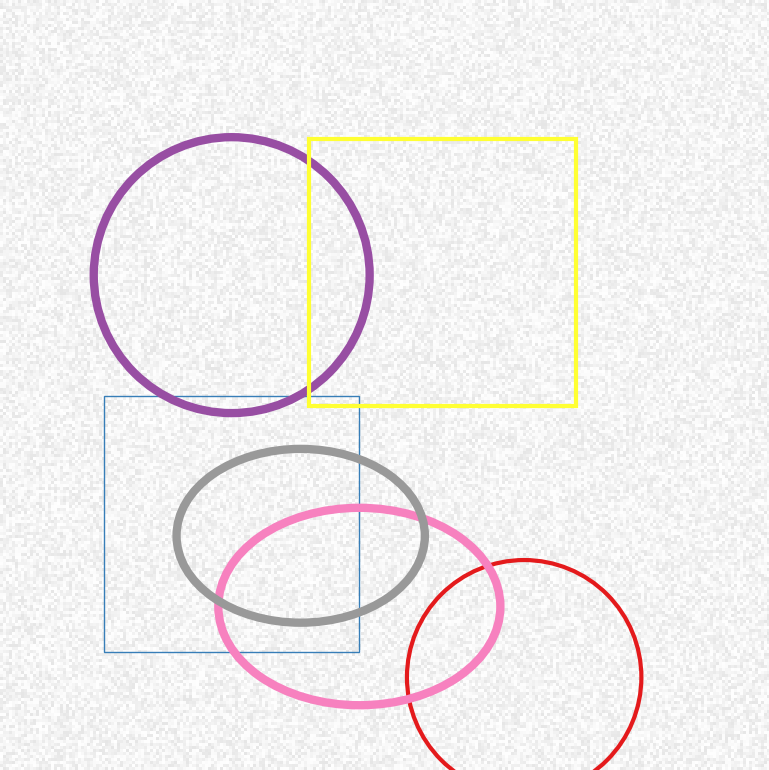[{"shape": "circle", "thickness": 1.5, "radius": 0.76, "center": [0.681, 0.12]}, {"shape": "square", "thickness": 0.5, "radius": 0.83, "center": [0.301, 0.32]}, {"shape": "circle", "thickness": 3, "radius": 0.9, "center": [0.301, 0.643]}, {"shape": "square", "thickness": 1.5, "radius": 0.87, "center": [0.574, 0.646]}, {"shape": "oval", "thickness": 3, "radius": 0.92, "center": [0.467, 0.212]}, {"shape": "oval", "thickness": 3, "radius": 0.81, "center": [0.391, 0.304]}]